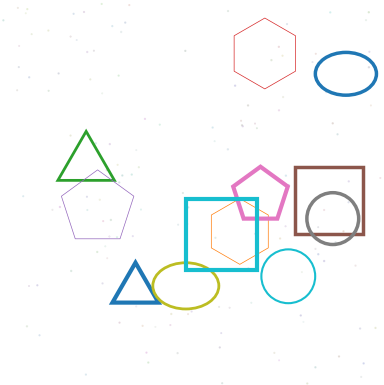[{"shape": "triangle", "thickness": 3, "radius": 0.35, "center": [0.352, 0.249]}, {"shape": "oval", "thickness": 2.5, "radius": 0.4, "center": [0.898, 0.808]}, {"shape": "hexagon", "thickness": 0.5, "radius": 0.43, "center": [0.623, 0.399]}, {"shape": "triangle", "thickness": 2, "radius": 0.42, "center": [0.224, 0.574]}, {"shape": "hexagon", "thickness": 0.5, "radius": 0.46, "center": [0.688, 0.861]}, {"shape": "pentagon", "thickness": 0.5, "radius": 0.49, "center": [0.254, 0.46]}, {"shape": "square", "thickness": 2.5, "radius": 0.44, "center": [0.855, 0.479]}, {"shape": "pentagon", "thickness": 3, "radius": 0.37, "center": [0.677, 0.492]}, {"shape": "circle", "thickness": 2.5, "radius": 0.34, "center": [0.864, 0.432]}, {"shape": "oval", "thickness": 2, "radius": 0.43, "center": [0.483, 0.258]}, {"shape": "circle", "thickness": 1.5, "radius": 0.35, "center": [0.749, 0.282]}, {"shape": "square", "thickness": 3, "radius": 0.46, "center": [0.575, 0.392]}]